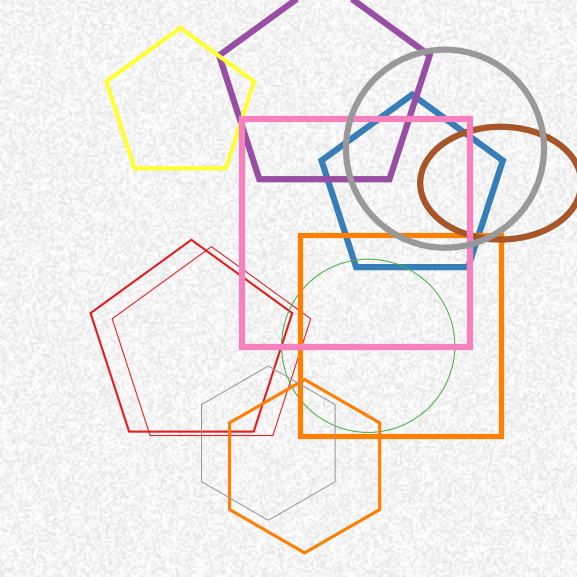[{"shape": "pentagon", "thickness": 1, "radius": 0.92, "center": [0.331, 0.4]}, {"shape": "pentagon", "thickness": 0.5, "radius": 0.9, "center": [0.366, 0.391]}, {"shape": "pentagon", "thickness": 3, "radius": 0.83, "center": [0.714, 0.67]}, {"shape": "circle", "thickness": 0.5, "radius": 0.75, "center": [0.638, 0.4]}, {"shape": "pentagon", "thickness": 3, "radius": 0.96, "center": [0.562, 0.844]}, {"shape": "hexagon", "thickness": 1.5, "radius": 0.75, "center": [0.528, 0.192]}, {"shape": "square", "thickness": 2.5, "radius": 0.87, "center": [0.694, 0.418]}, {"shape": "pentagon", "thickness": 2, "radius": 0.67, "center": [0.312, 0.816]}, {"shape": "oval", "thickness": 3, "radius": 0.7, "center": [0.867, 0.682]}, {"shape": "square", "thickness": 3, "radius": 0.99, "center": [0.617, 0.596]}, {"shape": "hexagon", "thickness": 0.5, "radius": 0.67, "center": [0.465, 0.232]}, {"shape": "circle", "thickness": 3, "radius": 0.86, "center": [0.771, 0.742]}]